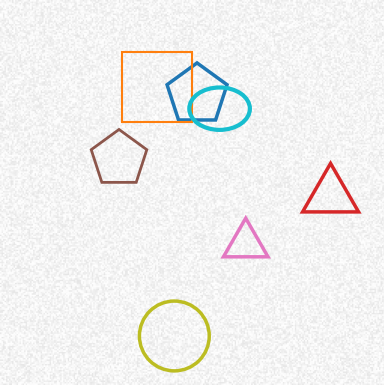[{"shape": "pentagon", "thickness": 2.5, "radius": 0.41, "center": [0.512, 0.755]}, {"shape": "square", "thickness": 1.5, "radius": 0.45, "center": [0.407, 0.775]}, {"shape": "triangle", "thickness": 2.5, "radius": 0.42, "center": [0.859, 0.492]}, {"shape": "pentagon", "thickness": 2, "radius": 0.38, "center": [0.309, 0.588]}, {"shape": "triangle", "thickness": 2.5, "radius": 0.33, "center": [0.638, 0.366]}, {"shape": "circle", "thickness": 2.5, "radius": 0.45, "center": [0.453, 0.127]}, {"shape": "oval", "thickness": 3, "radius": 0.39, "center": [0.57, 0.718]}]